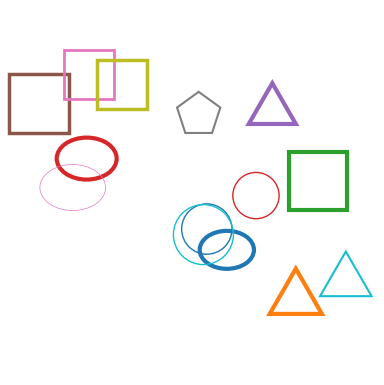[{"shape": "oval", "thickness": 3, "radius": 0.35, "center": [0.589, 0.351]}, {"shape": "circle", "thickness": 1, "radius": 0.33, "center": [0.537, 0.405]}, {"shape": "triangle", "thickness": 3, "radius": 0.39, "center": [0.768, 0.224]}, {"shape": "square", "thickness": 3, "radius": 0.38, "center": [0.826, 0.53]}, {"shape": "circle", "thickness": 1, "radius": 0.3, "center": [0.665, 0.492]}, {"shape": "oval", "thickness": 3, "radius": 0.39, "center": [0.225, 0.588]}, {"shape": "triangle", "thickness": 3, "radius": 0.35, "center": [0.707, 0.713]}, {"shape": "square", "thickness": 2.5, "radius": 0.39, "center": [0.101, 0.731]}, {"shape": "oval", "thickness": 0.5, "radius": 0.43, "center": [0.189, 0.513]}, {"shape": "square", "thickness": 2, "radius": 0.32, "center": [0.231, 0.806]}, {"shape": "pentagon", "thickness": 1.5, "radius": 0.3, "center": [0.516, 0.702]}, {"shape": "square", "thickness": 2.5, "radius": 0.32, "center": [0.317, 0.781]}, {"shape": "circle", "thickness": 1, "radius": 0.39, "center": [0.528, 0.391]}, {"shape": "triangle", "thickness": 1.5, "radius": 0.39, "center": [0.898, 0.269]}]